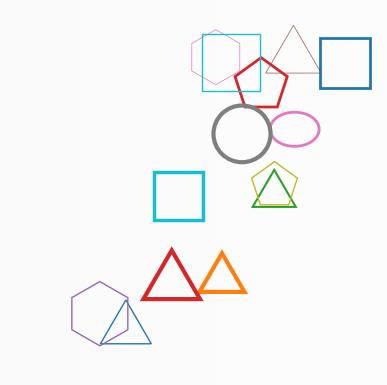[{"shape": "square", "thickness": 2, "radius": 0.33, "center": [0.89, 0.837]}, {"shape": "triangle", "thickness": 1, "radius": 0.38, "center": [0.325, 0.145]}, {"shape": "triangle", "thickness": 3, "radius": 0.33, "center": [0.573, 0.275]}, {"shape": "triangle", "thickness": 1.5, "radius": 0.32, "center": [0.708, 0.495]}, {"shape": "triangle", "thickness": 3, "radius": 0.42, "center": [0.443, 0.265]}, {"shape": "pentagon", "thickness": 2, "radius": 0.35, "center": [0.674, 0.779]}, {"shape": "hexagon", "thickness": 1, "radius": 0.42, "center": [0.258, 0.185]}, {"shape": "triangle", "thickness": 0.5, "radius": 0.41, "center": [0.757, 0.852]}, {"shape": "hexagon", "thickness": 0.5, "radius": 0.36, "center": [0.557, 0.851]}, {"shape": "oval", "thickness": 2, "radius": 0.32, "center": [0.76, 0.664]}, {"shape": "circle", "thickness": 3, "radius": 0.37, "center": [0.625, 0.652]}, {"shape": "pentagon", "thickness": 1, "radius": 0.31, "center": [0.708, 0.518]}, {"shape": "square", "thickness": 1, "radius": 0.37, "center": [0.596, 0.837]}, {"shape": "square", "thickness": 2.5, "radius": 0.32, "center": [0.461, 0.491]}]